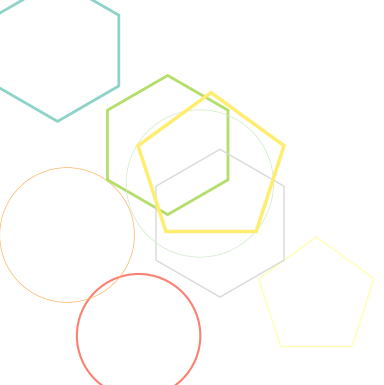[{"shape": "hexagon", "thickness": 2, "radius": 0.92, "center": [0.149, 0.869]}, {"shape": "pentagon", "thickness": 1, "radius": 0.79, "center": [0.822, 0.227]}, {"shape": "circle", "thickness": 1.5, "radius": 0.8, "center": [0.36, 0.128]}, {"shape": "circle", "thickness": 0.5, "radius": 0.87, "center": [0.174, 0.39]}, {"shape": "hexagon", "thickness": 2, "radius": 0.9, "center": [0.436, 0.623]}, {"shape": "hexagon", "thickness": 1, "radius": 0.96, "center": [0.571, 0.42]}, {"shape": "circle", "thickness": 0.5, "radius": 0.96, "center": [0.519, 0.523]}, {"shape": "pentagon", "thickness": 2.5, "radius": 1.0, "center": [0.548, 0.56]}]